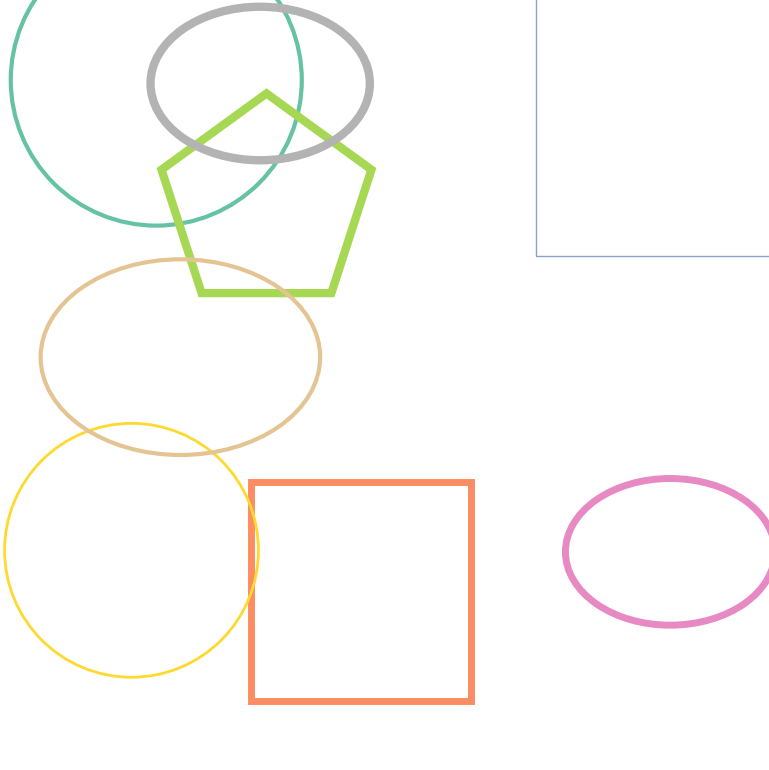[{"shape": "circle", "thickness": 1.5, "radius": 0.94, "center": [0.203, 0.896]}, {"shape": "square", "thickness": 2.5, "radius": 0.71, "center": [0.468, 0.232]}, {"shape": "square", "thickness": 0.5, "radius": 0.88, "center": [0.872, 0.844]}, {"shape": "oval", "thickness": 2.5, "radius": 0.68, "center": [0.87, 0.283]}, {"shape": "pentagon", "thickness": 3, "radius": 0.72, "center": [0.346, 0.735]}, {"shape": "circle", "thickness": 1, "radius": 0.82, "center": [0.171, 0.285]}, {"shape": "oval", "thickness": 1.5, "radius": 0.91, "center": [0.234, 0.536]}, {"shape": "oval", "thickness": 3, "radius": 0.71, "center": [0.338, 0.892]}]